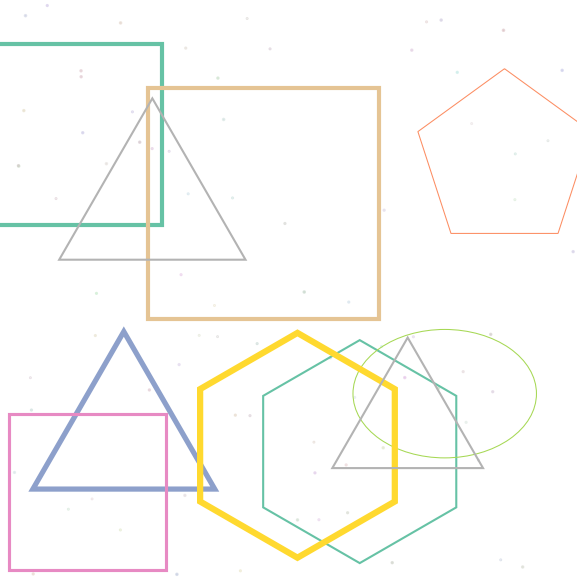[{"shape": "hexagon", "thickness": 1, "radius": 0.97, "center": [0.623, 0.217]}, {"shape": "square", "thickness": 2, "radius": 0.78, "center": [0.123, 0.766]}, {"shape": "pentagon", "thickness": 0.5, "radius": 0.79, "center": [0.874, 0.723]}, {"shape": "triangle", "thickness": 2.5, "radius": 0.91, "center": [0.214, 0.243]}, {"shape": "square", "thickness": 1.5, "radius": 0.68, "center": [0.151, 0.147]}, {"shape": "oval", "thickness": 0.5, "radius": 0.79, "center": [0.77, 0.317]}, {"shape": "hexagon", "thickness": 3, "radius": 0.97, "center": [0.515, 0.228]}, {"shape": "square", "thickness": 2, "radius": 1.0, "center": [0.456, 0.647]}, {"shape": "triangle", "thickness": 1, "radius": 0.93, "center": [0.264, 0.643]}, {"shape": "triangle", "thickness": 1, "radius": 0.75, "center": [0.706, 0.264]}]